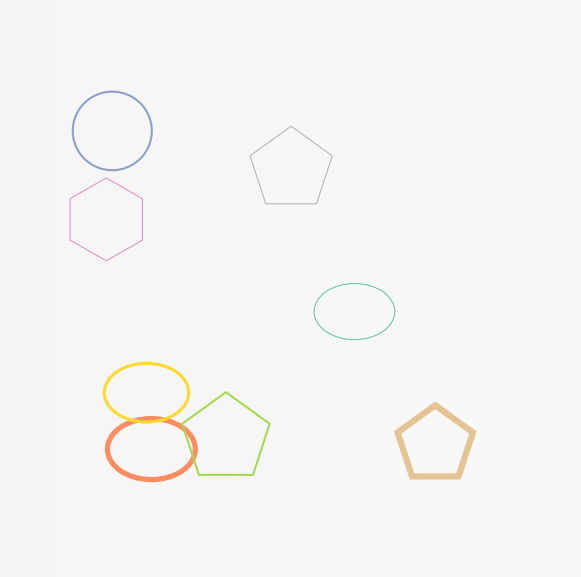[{"shape": "oval", "thickness": 0.5, "radius": 0.35, "center": [0.61, 0.46]}, {"shape": "oval", "thickness": 2.5, "radius": 0.38, "center": [0.26, 0.221]}, {"shape": "circle", "thickness": 1, "radius": 0.34, "center": [0.193, 0.772]}, {"shape": "hexagon", "thickness": 0.5, "radius": 0.36, "center": [0.183, 0.619]}, {"shape": "pentagon", "thickness": 1, "radius": 0.4, "center": [0.389, 0.241]}, {"shape": "oval", "thickness": 1.5, "radius": 0.36, "center": [0.252, 0.319]}, {"shape": "pentagon", "thickness": 3, "radius": 0.34, "center": [0.749, 0.229]}, {"shape": "pentagon", "thickness": 0.5, "radius": 0.37, "center": [0.501, 0.706]}]